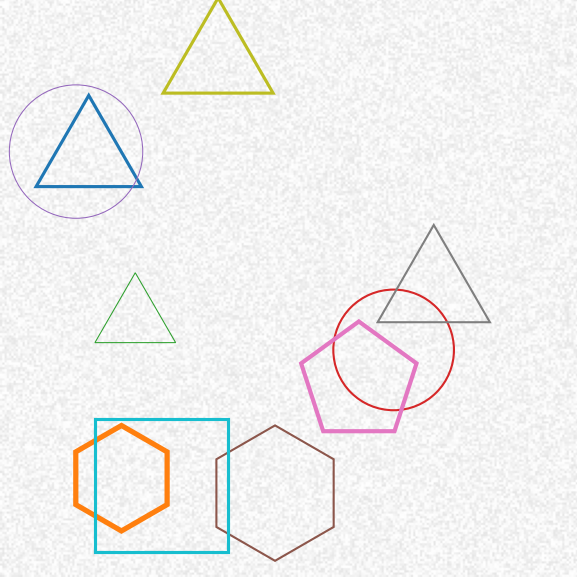[{"shape": "triangle", "thickness": 1.5, "radius": 0.53, "center": [0.154, 0.729]}, {"shape": "hexagon", "thickness": 2.5, "radius": 0.46, "center": [0.21, 0.171]}, {"shape": "triangle", "thickness": 0.5, "radius": 0.4, "center": [0.234, 0.446]}, {"shape": "circle", "thickness": 1, "radius": 0.52, "center": [0.682, 0.393]}, {"shape": "circle", "thickness": 0.5, "radius": 0.58, "center": [0.132, 0.737]}, {"shape": "hexagon", "thickness": 1, "radius": 0.59, "center": [0.476, 0.145]}, {"shape": "pentagon", "thickness": 2, "radius": 0.53, "center": [0.621, 0.337]}, {"shape": "triangle", "thickness": 1, "radius": 0.56, "center": [0.751, 0.497]}, {"shape": "triangle", "thickness": 1.5, "radius": 0.55, "center": [0.378, 0.893]}, {"shape": "square", "thickness": 1.5, "radius": 0.58, "center": [0.279, 0.158]}]